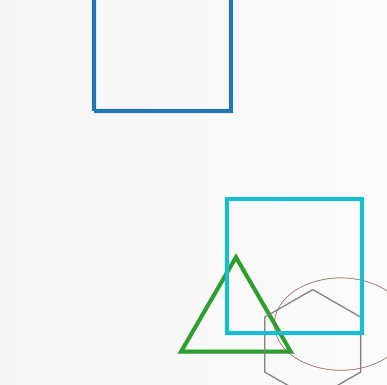[{"shape": "square", "thickness": 3, "radius": 0.88, "center": [0.419, 0.886]}, {"shape": "triangle", "thickness": 3, "radius": 0.82, "center": [0.609, 0.168]}, {"shape": "oval", "thickness": 0.5, "radius": 0.86, "center": [0.88, 0.158]}, {"shape": "hexagon", "thickness": 1, "radius": 0.71, "center": [0.807, 0.105]}, {"shape": "square", "thickness": 3, "radius": 0.87, "center": [0.76, 0.308]}]